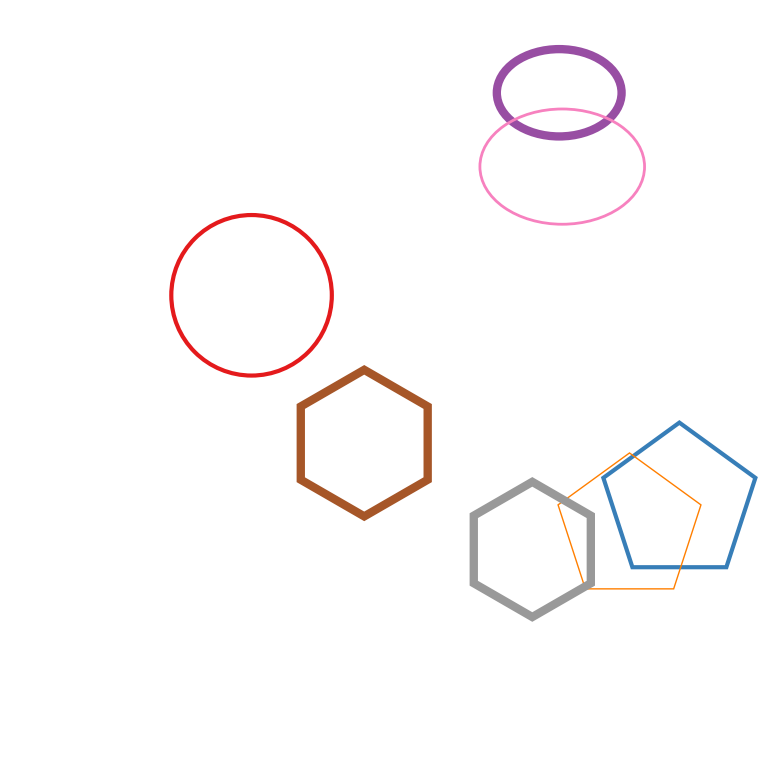[{"shape": "circle", "thickness": 1.5, "radius": 0.52, "center": [0.327, 0.616]}, {"shape": "pentagon", "thickness": 1.5, "radius": 0.52, "center": [0.882, 0.347]}, {"shape": "oval", "thickness": 3, "radius": 0.41, "center": [0.726, 0.88]}, {"shape": "pentagon", "thickness": 0.5, "radius": 0.49, "center": [0.818, 0.314]}, {"shape": "hexagon", "thickness": 3, "radius": 0.48, "center": [0.473, 0.425]}, {"shape": "oval", "thickness": 1, "radius": 0.53, "center": [0.73, 0.784]}, {"shape": "hexagon", "thickness": 3, "radius": 0.44, "center": [0.691, 0.286]}]